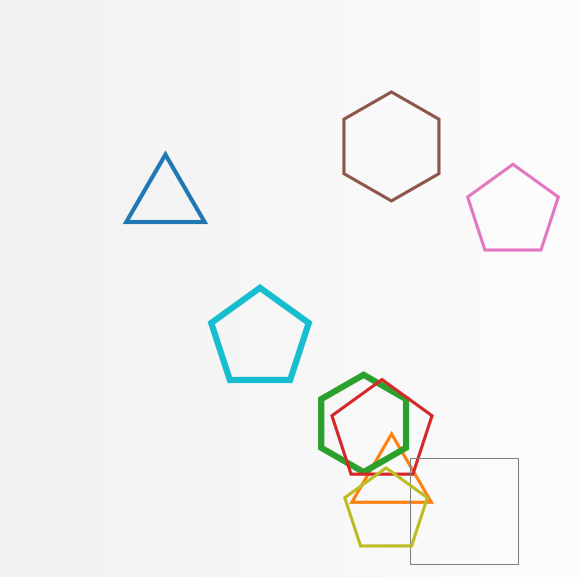[{"shape": "triangle", "thickness": 2, "radius": 0.39, "center": [0.285, 0.654]}, {"shape": "triangle", "thickness": 1.5, "radius": 0.39, "center": [0.674, 0.169]}, {"shape": "hexagon", "thickness": 3, "radius": 0.42, "center": [0.626, 0.266]}, {"shape": "pentagon", "thickness": 1.5, "radius": 0.45, "center": [0.657, 0.251]}, {"shape": "hexagon", "thickness": 1.5, "radius": 0.47, "center": [0.673, 0.746]}, {"shape": "pentagon", "thickness": 1.5, "radius": 0.41, "center": [0.883, 0.633]}, {"shape": "square", "thickness": 0.5, "radius": 0.46, "center": [0.799, 0.114]}, {"shape": "pentagon", "thickness": 1.5, "radius": 0.37, "center": [0.664, 0.114]}, {"shape": "pentagon", "thickness": 3, "radius": 0.44, "center": [0.447, 0.413]}]